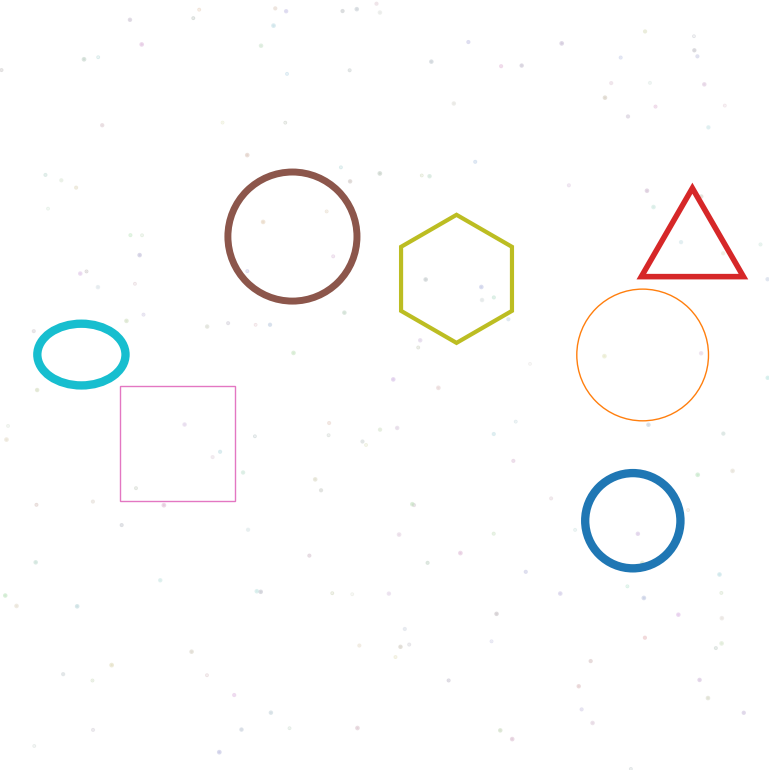[{"shape": "circle", "thickness": 3, "radius": 0.31, "center": [0.822, 0.324]}, {"shape": "circle", "thickness": 0.5, "radius": 0.43, "center": [0.835, 0.539]}, {"shape": "triangle", "thickness": 2, "radius": 0.38, "center": [0.899, 0.679]}, {"shape": "circle", "thickness": 2.5, "radius": 0.42, "center": [0.38, 0.693]}, {"shape": "square", "thickness": 0.5, "radius": 0.37, "center": [0.23, 0.424]}, {"shape": "hexagon", "thickness": 1.5, "radius": 0.42, "center": [0.593, 0.638]}, {"shape": "oval", "thickness": 3, "radius": 0.29, "center": [0.106, 0.54]}]